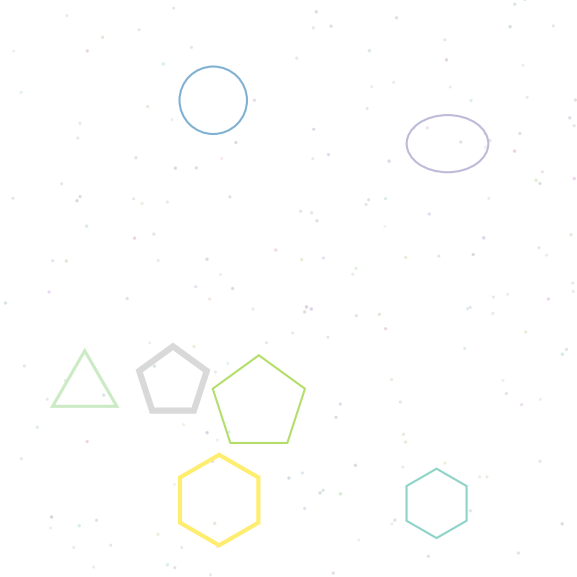[{"shape": "hexagon", "thickness": 1, "radius": 0.3, "center": [0.756, 0.127]}, {"shape": "oval", "thickness": 1, "radius": 0.35, "center": [0.775, 0.75]}, {"shape": "circle", "thickness": 1, "radius": 0.29, "center": [0.369, 0.826]}, {"shape": "pentagon", "thickness": 1, "radius": 0.42, "center": [0.448, 0.3]}, {"shape": "pentagon", "thickness": 3, "radius": 0.31, "center": [0.3, 0.338]}, {"shape": "triangle", "thickness": 1.5, "radius": 0.32, "center": [0.147, 0.328]}, {"shape": "hexagon", "thickness": 2, "radius": 0.39, "center": [0.38, 0.133]}]